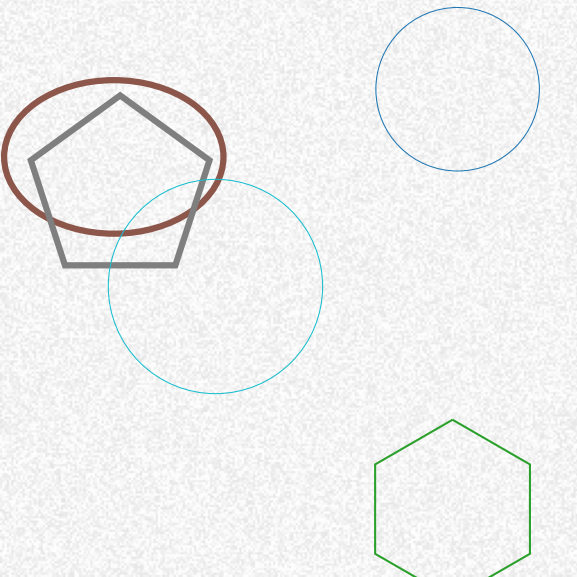[{"shape": "circle", "thickness": 0.5, "radius": 0.71, "center": [0.792, 0.845]}, {"shape": "hexagon", "thickness": 1, "radius": 0.77, "center": [0.784, 0.118]}, {"shape": "oval", "thickness": 3, "radius": 0.95, "center": [0.197, 0.727]}, {"shape": "pentagon", "thickness": 3, "radius": 0.81, "center": [0.208, 0.671]}, {"shape": "circle", "thickness": 0.5, "radius": 0.93, "center": [0.373, 0.503]}]